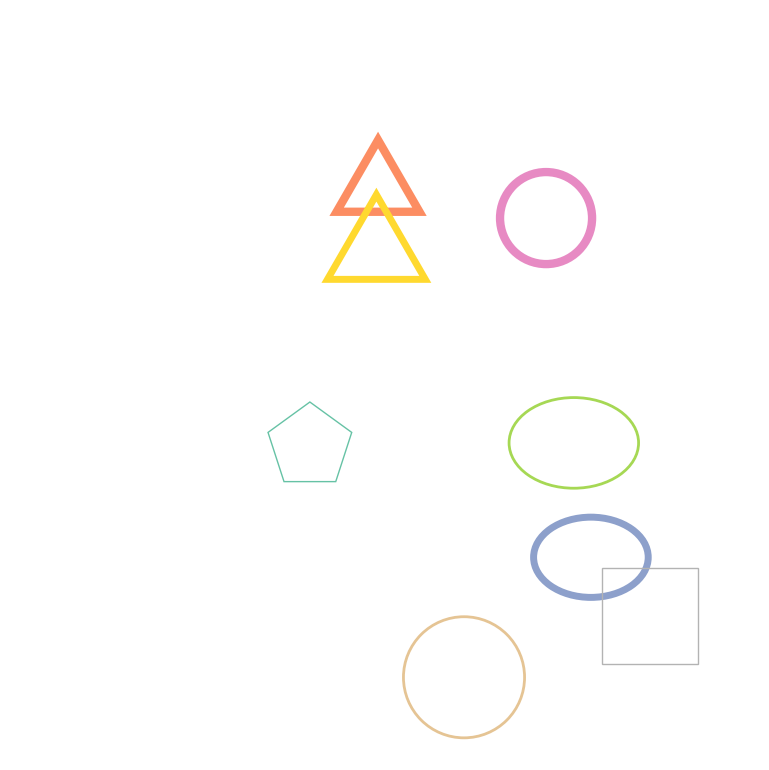[{"shape": "pentagon", "thickness": 0.5, "radius": 0.29, "center": [0.402, 0.421]}, {"shape": "triangle", "thickness": 3, "radius": 0.31, "center": [0.491, 0.756]}, {"shape": "oval", "thickness": 2.5, "radius": 0.37, "center": [0.767, 0.276]}, {"shape": "circle", "thickness": 3, "radius": 0.3, "center": [0.709, 0.717]}, {"shape": "oval", "thickness": 1, "radius": 0.42, "center": [0.745, 0.425]}, {"shape": "triangle", "thickness": 2.5, "radius": 0.37, "center": [0.489, 0.674]}, {"shape": "circle", "thickness": 1, "radius": 0.39, "center": [0.603, 0.12]}, {"shape": "square", "thickness": 0.5, "radius": 0.31, "center": [0.844, 0.2]}]